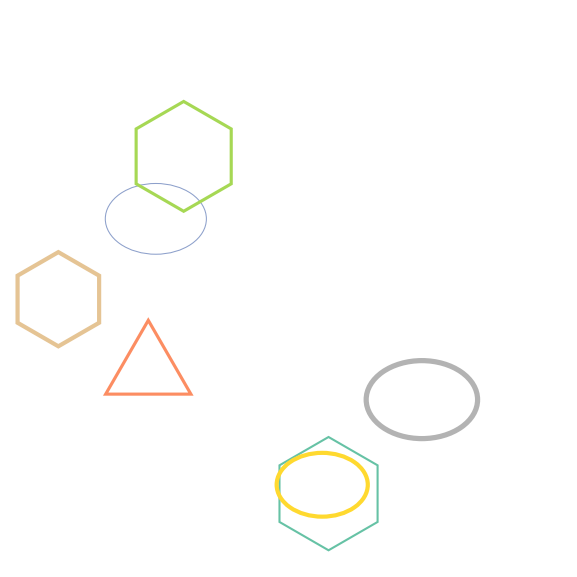[{"shape": "hexagon", "thickness": 1, "radius": 0.49, "center": [0.569, 0.144]}, {"shape": "triangle", "thickness": 1.5, "radius": 0.43, "center": [0.257, 0.359]}, {"shape": "oval", "thickness": 0.5, "radius": 0.44, "center": [0.27, 0.62]}, {"shape": "hexagon", "thickness": 1.5, "radius": 0.48, "center": [0.318, 0.728]}, {"shape": "oval", "thickness": 2, "radius": 0.39, "center": [0.558, 0.16]}, {"shape": "hexagon", "thickness": 2, "radius": 0.41, "center": [0.101, 0.481]}, {"shape": "oval", "thickness": 2.5, "radius": 0.48, "center": [0.731, 0.307]}]